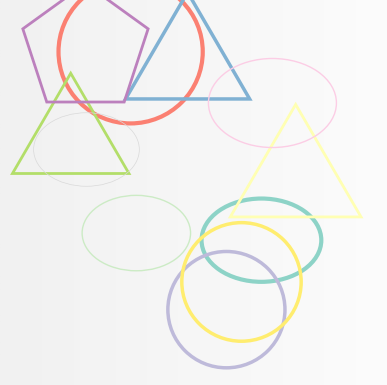[{"shape": "oval", "thickness": 3, "radius": 0.77, "center": [0.675, 0.376]}, {"shape": "triangle", "thickness": 2, "radius": 0.97, "center": [0.763, 0.534]}, {"shape": "circle", "thickness": 2.5, "radius": 0.76, "center": [0.584, 0.196]}, {"shape": "circle", "thickness": 3, "radius": 0.93, "center": [0.337, 0.866]}, {"shape": "triangle", "thickness": 2.5, "radius": 0.92, "center": [0.484, 0.835]}, {"shape": "triangle", "thickness": 2, "radius": 0.87, "center": [0.182, 0.636]}, {"shape": "oval", "thickness": 1, "radius": 0.83, "center": [0.703, 0.732]}, {"shape": "oval", "thickness": 0.5, "radius": 0.68, "center": [0.223, 0.612]}, {"shape": "pentagon", "thickness": 2, "radius": 0.85, "center": [0.221, 0.873]}, {"shape": "oval", "thickness": 1, "radius": 0.7, "center": [0.352, 0.395]}, {"shape": "circle", "thickness": 2.5, "radius": 0.77, "center": [0.623, 0.268]}]